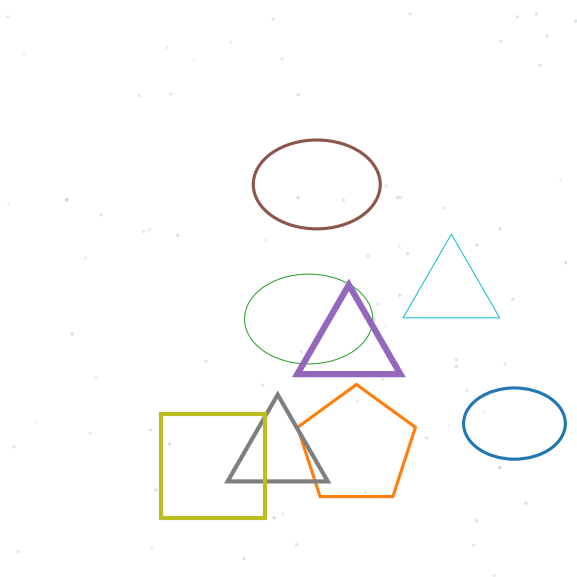[{"shape": "oval", "thickness": 1.5, "radius": 0.44, "center": [0.891, 0.266]}, {"shape": "pentagon", "thickness": 1.5, "radius": 0.54, "center": [0.617, 0.226]}, {"shape": "oval", "thickness": 0.5, "radius": 0.56, "center": [0.534, 0.447]}, {"shape": "triangle", "thickness": 3, "radius": 0.52, "center": [0.604, 0.403]}, {"shape": "oval", "thickness": 1.5, "radius": 0.55, "center": [0.549, 0.68]}, {"shape": "triangle", "thickness": 2, "radius": 0.5, "center": [0.481, 0.216]}, {"shape": "square", "thickness": 2, "radius": 0.45, "center": [0.369, 0.192]}, {"shape": "triangle", "thickness": 0.5, "radius": 0.48, "center": [0.782, 0.497]}]